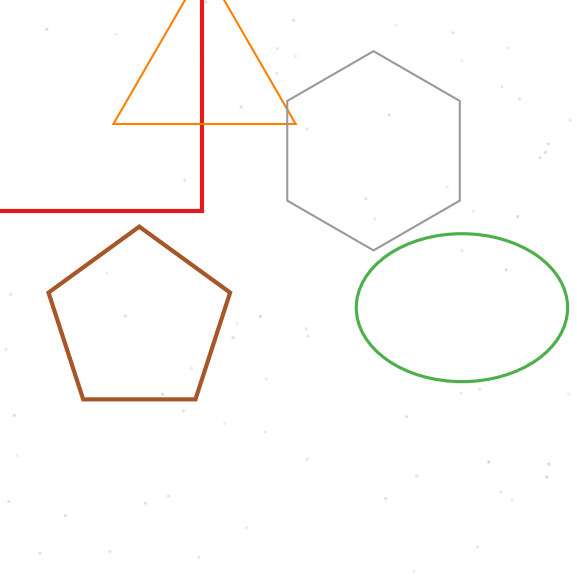[{"shape": "square", "thickness": 2, "radius": 0.94, "center": [0.161, 0.822]}, {"shape": "oval", "thickness": 1.5, "radius": 0.92, "center": [0.8, 0.466]}, {"shape": "triangle", "thickness": 1, "radius": 0.91, "center": [0.354, 0.876]}, {"shape": "pentagon", "thickness": 2, "radius": 0.83, "center": [0.241, 0.441]}, {"shape": "hexagon", "thickness": 1, "radius": 0.86, "center": [0.647, 0.738]}]